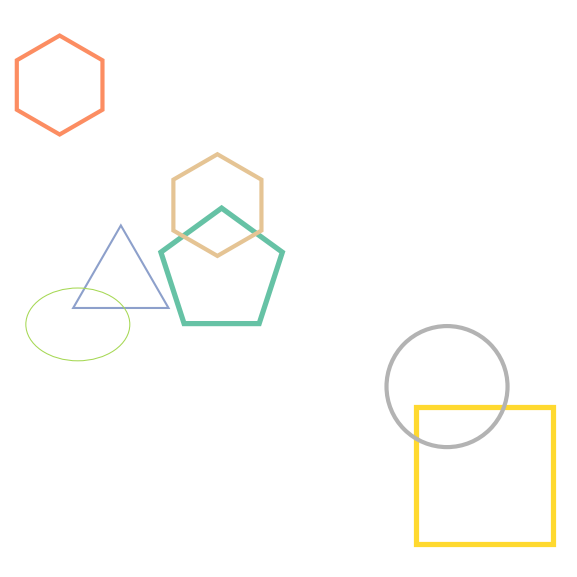[{"shape": "pentagon", "thickness": 2.5, "radius": 0.55, "center": [0.384, 0.528]}, {"shape": "hexagon", "thickness": 2, "radius": 0.43, "center": [0.103, 0.852]}, {"shape": "triangle", "thickness": 1, "radius": 0.48, "center": [0.209, 0.513]}, {"shape": "oval", "thickness": 0.5, "radius": 0.45, "center": [0.135, 0.437]}, {"shape": "square", "thickness": 2.5, "radius": 0.59, "center": [0.84, 0.175]}, {"shape": "hexagon", "thickness": 2, "radius": 0.44, "center": [0.376, 0.644]}, {"shape": "circle", "thickness": 2, "radius": 0.52, "center": [0.774, 0.33]}]